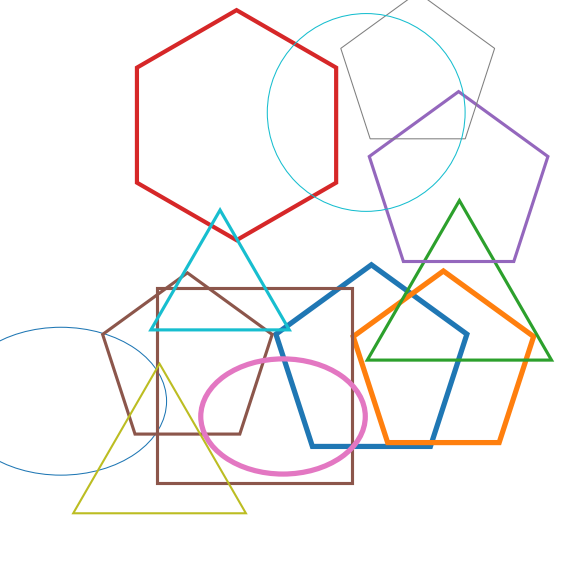[{"shape": "pentagon", "thickness": 2.5, "radius": 0.87, "center": [0.643, 0.367]}, {"shape": "oval", "thickness": 0.5, "radius": 0.91, "center": [0.106, 0.304]}, {"shape": "pentagon", "thickness": 2.5, "radius": 0.82, "center": [0.768, 0.366]}, {"shape": "triangle", "thickness": 1.5, "radius": 0.92, "center": [0.796, 0.468]}, {"shape": "hexagon", "thickness": 2, "radius": 1.0, "center": [0.41, 0.782]}, {"shape": "pentagon", "thickness": 1.5, "radius": 0.81, "center": [0.794, 0.678]}, {"shape": "pentagon", "thickness": 1.5, "radius": 0.77, "center": [0.325, 0.372]}, {"shape": "square", "thickness": 1.5, "radius": 0.84, "center": [0.44, 0.331]}, {"shape": "oval", "thickness": 2.5, "radius": 0.71, "center": [0.49, 0.278]}, {"shape": "pentagon", "thickness": 0.5, "radius": 0.7, "center": [0.723, 0.872]}, {"shape": "triangle", "thickness": 1, "radius": 0.86, "center": [0.276, 0.197]}, {"shape": "circle", "thickness": 0.5, "radius": 0.86, "center": [0.634, 0.804]}, {"shape": "triangle", "thickness": 1.5, "radius": 0.69, "center": [0.381, 0.497]}]